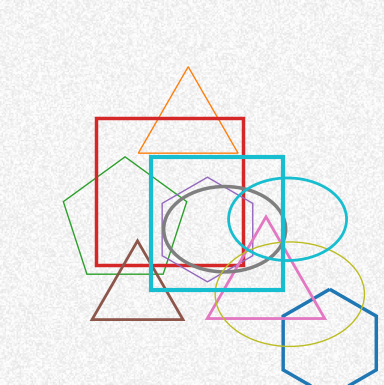[{"shape": "hexagon", "thickness": 2.5, "radius": 0.7, "center": [0.856, 0.109]}, {"shape": "triangle", "thickness": 1, "radius": 0.75, "center": [0.489, 0.677]}, {"shape": "pentagon", "thickness": 1, "radius": 0.84, "center": [0.325, 0.424]}, {"shape": "square", "thickness": 2.5, "radius": 0.96, "center": [0.44, 0.503]}, {"shape": "hexagon", "thickness": 1, "radius": 0.68, "center": [0.539, 0.404]}, {"shape": "triangle", "thickness": 2, "radius": 0.68, "center": [0.357, 0.238]}, {"shape": "triangle", "thickness": 2, "radius": 0.88, "center": [0.691, 0.261]}, {"shape": "oval", "thickness": 2.5, "radius": 0.79, "center": [0.584, 0.405]}, {"shape": "oval", "thickness": 1, "radius": 0.97, "center": [0.753, 0.236]}, {"shape": "square", "thickness": 3, "radius": 0.86, "center": [0.563, 0.42]}, {"shape": "oval", "thickness": 2, "radius": 0.77, "center": [0.747, 0.431]}]